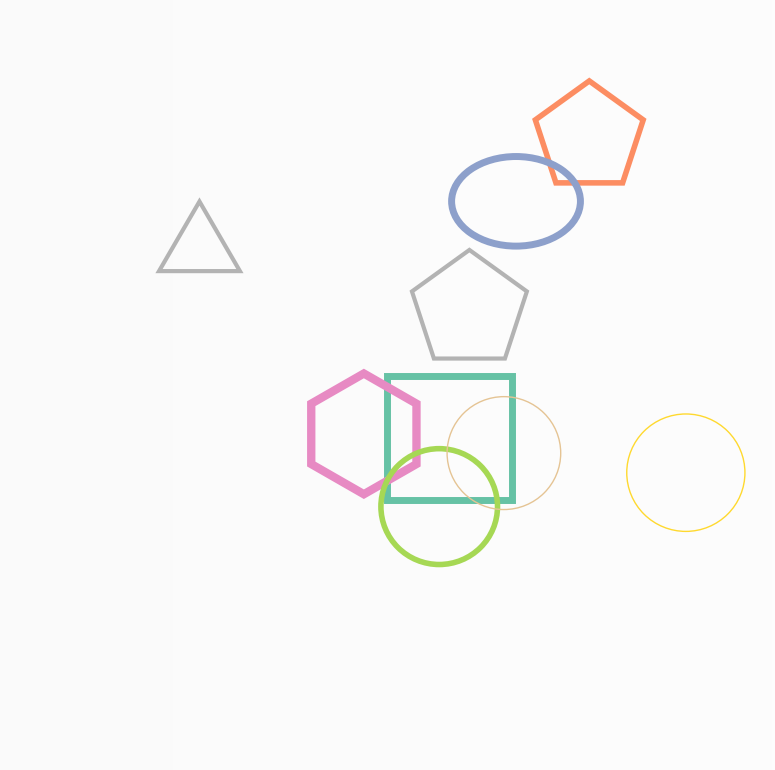[{"shape": "square", "thickness": 2.5, "radius": 0.4, "center": [0.58, 0.431]}, {"shape": "pentagon", "thickness": 2, "radius": 0.37, "center": [0.76, 0.822]}, {"shape": "oval", "thickness": 2.5, "radius": 0.42, "center": [0.666, 0.739]}, {"shape": "hexagon", "thickness": 3, "radius": 0.39, "center": [0.469, 0.437]}, {"shape": "circle", "thickness": 2, "radius": 0.38, "center": [0.567, 0.342]}, {"shape": "circle", "thickness": 0.5, "radius": 0.38, "center": [0.885, 0.386]}, {"shape": "circle", "thickness": 0.5, "radius": 0.37, "center": [0.65, 0.412]}, {"shape": "pentagon", "thickness": 1.5, "radius": 0.39, "center": [0.606, 0.597]}, {"shape": "triangle", "thickness": 1.5, "radius": 0.3, "center": [0.257, 0.678]}]